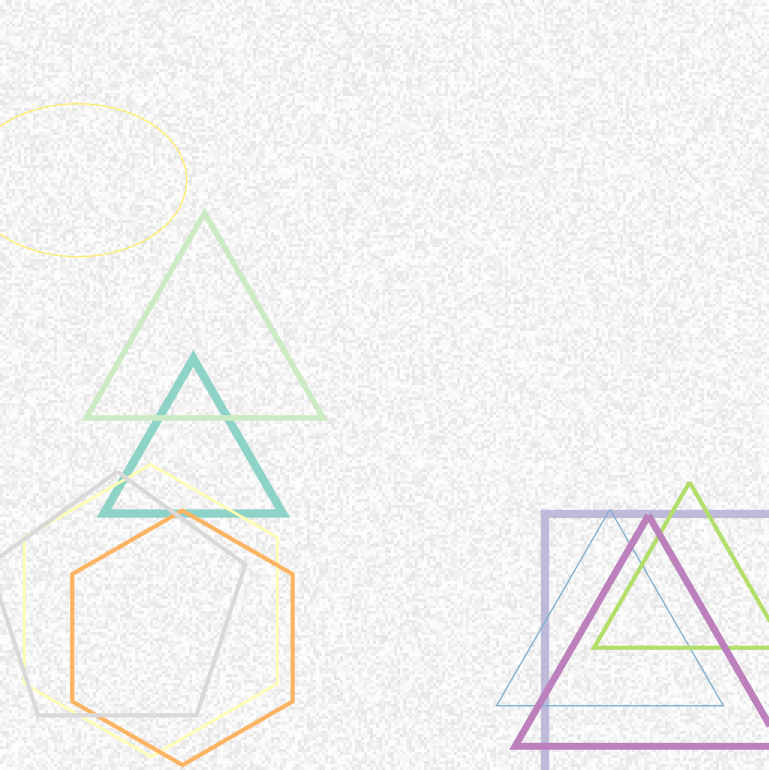[{"shape": "triangle", "thickness": 3, "radius": 0.67, "center": [0.251, 0.4]}, {"shape": "hexagon", "thickness": 1, "radius": 0.95, "center": [0.196, 0.207]}, {"shape": "square", "thickness": 3, "radius": 0.85, "center": [0.878, 0.162]}, {"shape": "triangle", "thickness": 0.5, "radius": 0.85, "center": [0.792, 0.168]}, {"shape": "hexagon", "thickness": 1.5, "radius": 0.83, "center": [0.237, 0.172]}, {"shape": "triangle", "thickness": 1.5, "radius": 0.72, "center": [0.896, 0.23]}, {"shape": "pentagon", "thickness": 1.5, "radius": 0.87, "center": [0.152, 0.213]}, {"shape": "triangle", "thickness": 2.5, "radius": 1.0, "center": [0.842, 0.131]}, {"shape": "triangle", "thickness": 2, "radius": 0.89, "center": [0.266, 0.546]}, {"shape": "oval", "thickness": 0.5, "radius": 0.71, "center": [0.101, 0.766]}]